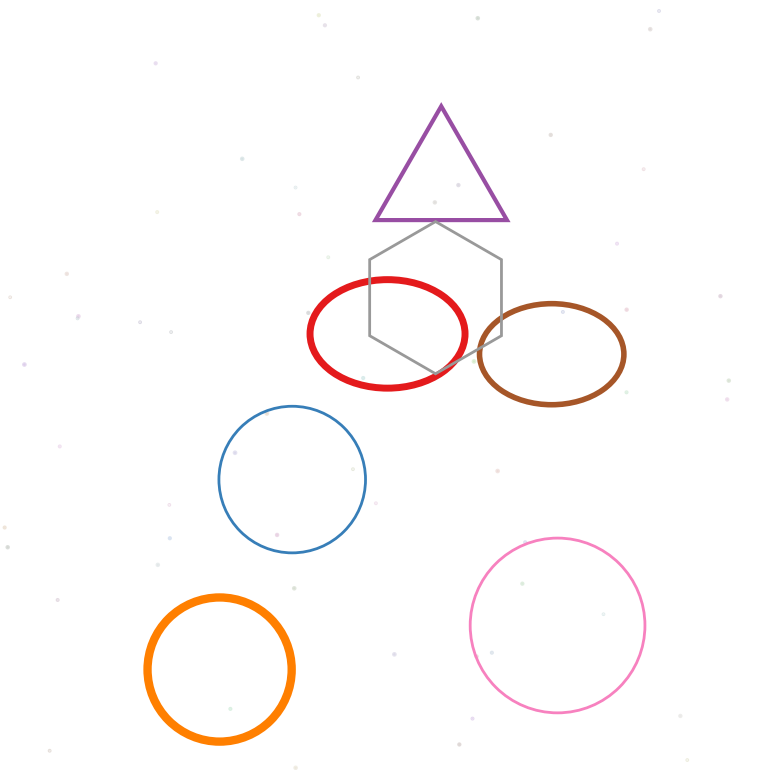[{"shape": "oval", "thickness": 2.5, "radius": 0.5, "center": [0.503, 0.566]}, {"shape": "circle", "thickness": 1, "radius": 0.48, "center": [0.38, 0.377]}, {"shape": "triangle", "thickness": 1.5, "radius": 0.49, "center": [0.573, 0.763]}, {"shape": "circle", "thickness": 3, "radius": 0.47, "center": [0.285, 0.13]}, {"shape": "oval", "thickness": 2, "radius": 0.47, "center": [0.717, 0.54]}, {"shape": "circle", "thickness": 1, "radius": 0.57, "center": [0.724, 0.188]}, {"shape": "hexagon", "thickness": 1, "radius": 0.49, "center": [0.566, 0.613]}]